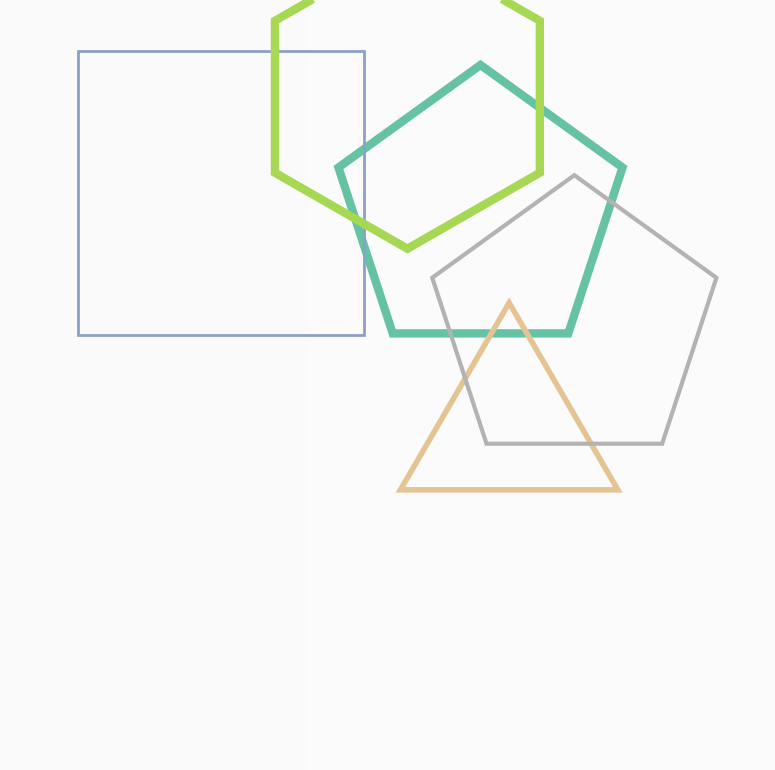[{"shape": "pentagon", "thickness": 3, "radius": 0.96, "center": [0.62, 0.723]}, {"shape": "square", "thickness": 1, "radius": 0.92, "center": [0.285, 0.749]}, {"shape": "hexagon", "thickness": 3, "radius": 0.99, "center": [0.526, 0.874]}, {"shape": "triangle", "thickness": 2, "radius": 0.81, "center": [0.657, 0.445]}, {"shape": "pentagon", "thickness": 1.5, "radius": 0.96, "center": [0.741, 0.58]}]